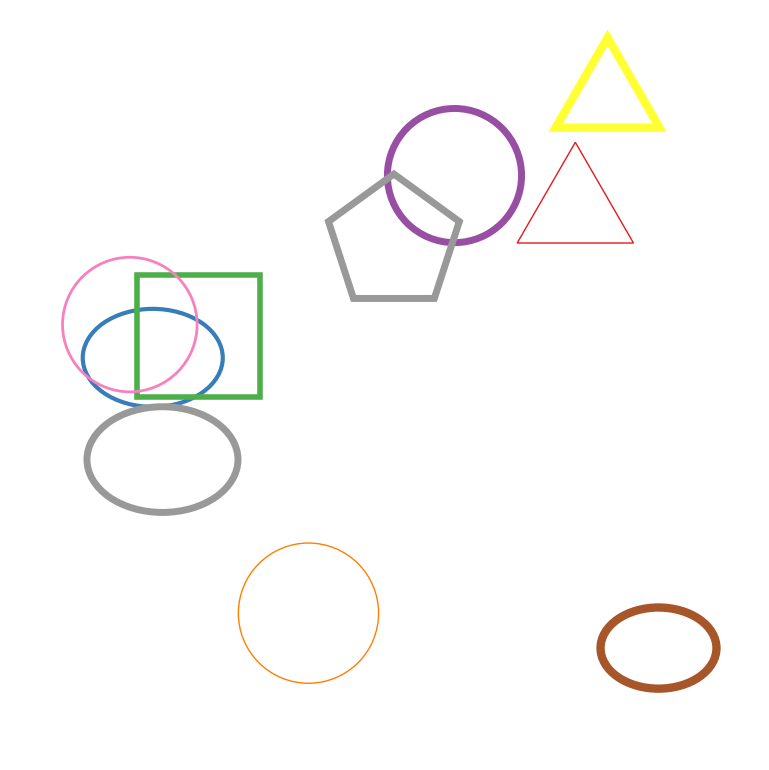[{"shape": "triangle", "thickness": 0.5, "radius": 0.44, "center": [0.747, 0.728]}, {"shape": "oval", "thickness": 1.5, "radius": 0.45, "center": [0.198, 0.535]}, {"shape": "square", "thickness": 2, "radius": 0.4, "center": [0.258, 0.564]}, {"shape": "circle", "thickness": 2.5, "radius": 0.44, "center": [0.59, 0.772]}, {"shape": "circle", "thickness": 0.5, "radius": 0.46, "center": [0.401, 0.204]}, {"shape": "triangle", "thickness": 3, "radius": 0.39, "center": [0.789, 0.873]}, {"shape": "oval", "thickness": 3, "radius": 0.38, "center": [0.855, 0.158]}, {"shape": "circle", "thickness": 1, "radius": 0.44, "center": [0.169, 0.578]}, {"shape": "pentagon", "thickness": 2.5, "radius": 0.45, "center": [0.512, 0.685]}, {"shape": "oval", "thickness": 2.5, "radius": 0.49, "center": [0.211, 0.403]}]